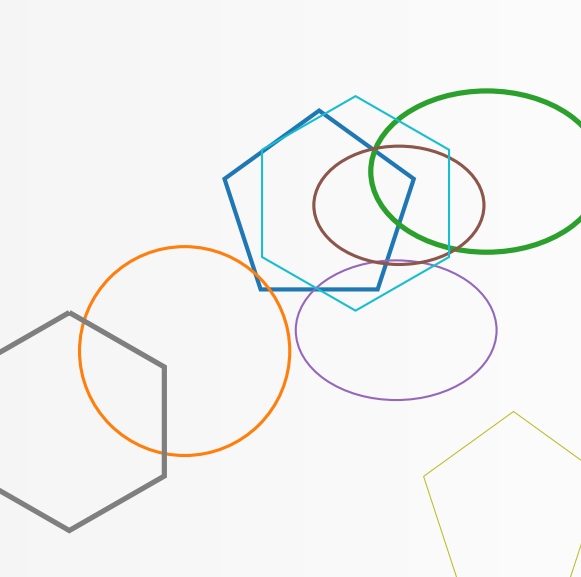[{"shape": "pentagon", "thickness": 2, "radius": 0.86, "center": [0.549, 0.636]}, {"shape": "circle", "thickness": 1.5, "radius": 0.9, "center": [0.318, 0.391]}, {"shape": "oval", "thickness": 2.5, "radius": 1.0, "center": [0.837, 0.702]}, {"shape": "oval", "thickness": 1, "radius": 0.86, "center": [0.682, 0.427]}, {"shape": "oval", "thickness": 1.5, "radius": 0.73, "center": [0.686, 0.644]}, {"shape": "hexagon", "thickness": 2.5, "radius": 0.94, "center": [0.119, 0.269]}, {"shape": "pentagon", "thickness": 0.5, "radius": 0.81, "center": [0.883, 0.124]}, {"shape": "hexagon", "thickness": 1, "radius": 0.93, "center": [0.612, 0.647]}]